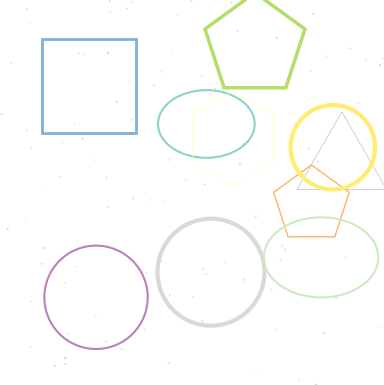[{"shape": "oval", "thickness": 1.5, "radius": 0.63, "center": [0.536, 0.678]}, {"shape": "hexagon", "thickness": 0.5, "radius": 0.61, "center": [0.605, 0.642]}, {"shape": "triangle", "thickness": 0.5, "radius": 0.67, "center": [0.888, 0.575]}, {"shape": "square", "thickness": 2, "radius": 0.61, "center": [0.231, 0.776]}, {"shape": "pentagon", "thickness": 1, "radius": 0.52, "center": [0.809, 0.468]}, {"shape": "pentagon", "thickness": 2.5, "radius": 0.68, "center": [0.662, 0.882]}, {"shape": "circle", "thickness": 3, "radius": 0.69, "center": [0.548, 0.293]}, {"shape": "circle", "thickness": 1.5, "radius": 0.67, "center": [0.249, 0.228]}, {"shape": "oval", "thickness": 1.5, "radius": 0.74, "center": [0.834, 0.331]}, {"shape": "circle", "thickness": 3, "radius": 0.55, "center": [0.865, 0.617]}]